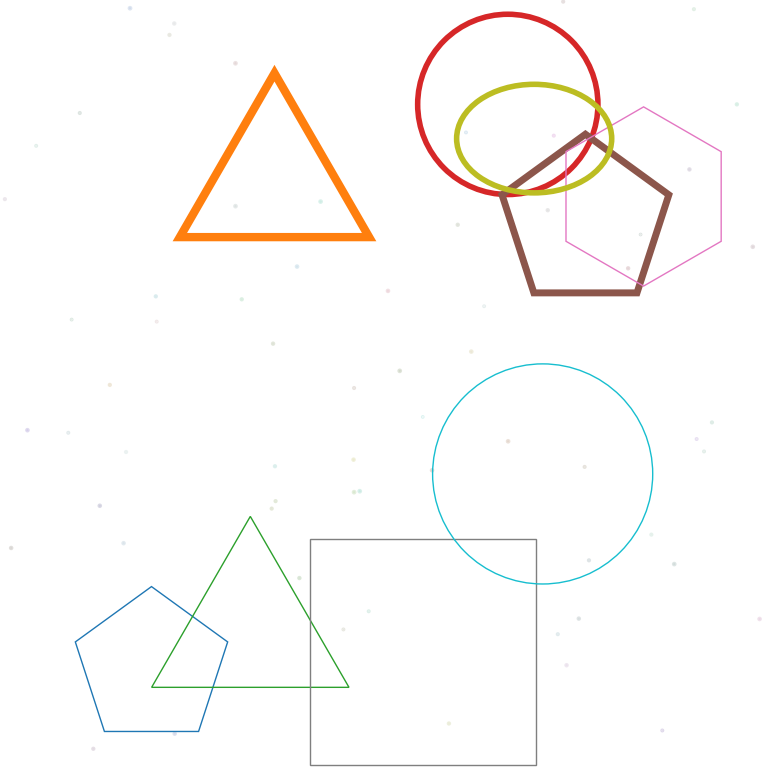[{"shape": "pentagon", "thickness": 0.5, "radius": 0.52, "center": [0.197, 0.134]}, {"shape": "triangle", "thickness": 3, "radius": 0.71, "center": [0.356, 0.763]}, {"shape": "triangle", "thickness": 0.5, "radius": 0.74, "center": [0.325, 0.181]}, {"shape": "circle", "thickness": 2, "radius": 0.59, "center": [0.659, 0.864]}, {"shape": "pentagon", "thickness": 2.5, "radius": 0.57, "center": [0.76, 0.712]}, {"shape": "hexagon", "thickness": 0.5, "radius": 0.58, "center": [0.836, 0.745]}, {"shape": "square", "thickness": 0.5, "radius": 0.73, "center": [0.549, 0.153]}, {"shape": "oval", "thickness": 2, "radius": 0.5, "center": [0.694, 0.82]}, {"shape": "circle", "thickness": 0.5, "radius": 0.71, "center": [0.705, 0.384]}]